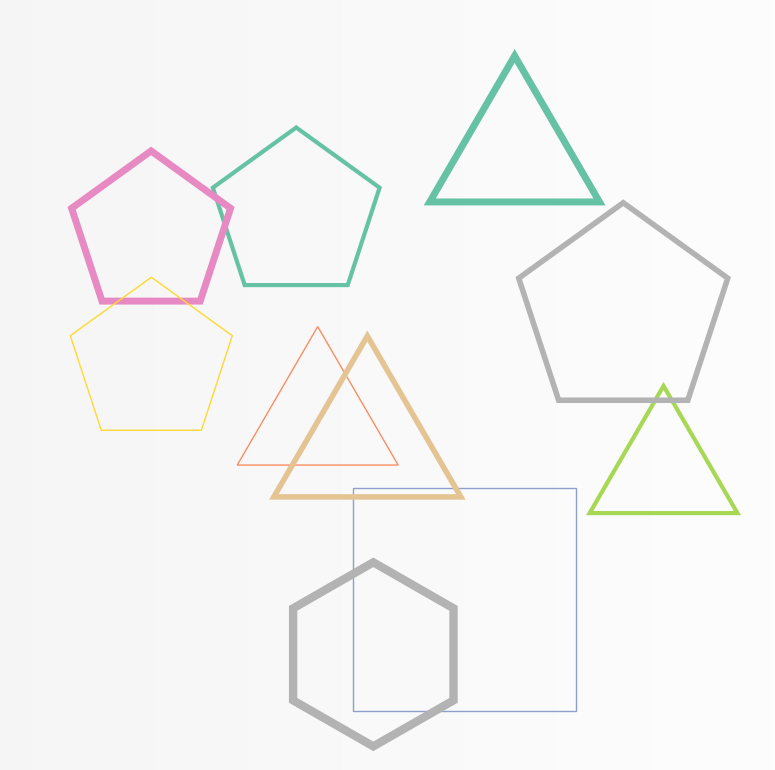[{"shape": "triangle", "thickness": 2.5, "radius": 0.63, "center": [0.664, 0.801]}, {"shape": "pentagon", "thickness": 1.5, "radius": 0.57, "center": [0.382, 0.721]}, {"shape": "triangle", "thickness": 0.5, "radius": 0.6, "center": [0.41, 0.456]}, {"shape": "square", "thickness": 0.5, "radius": 0.72, "center": [0.599, 0.221]}, {"shape": "pentagon", "thickness": 2.5, "radius": 0.54, "center": [0.195, 0.696]}, {"shape": "triangle", "thickness": 1.5, "radius": 0.55, "center": [0.856, 0.389]}, {"shape": "pentagon", "thickness": 0.5, "radius": 0.55, "center": [0.195, 0.53]}, {"shape": "triangle", "thickness": 2, "radius": 0.7, "center": [0.474, 0.424]}, {"shape": "hexagon", "thickness": 3, "radius": 0.6, "center": [0.482, 0.15]}, {"shape": "pentagon", "thickness": 2, "radius": 0.71, "center": [0.804, 0.595]}]